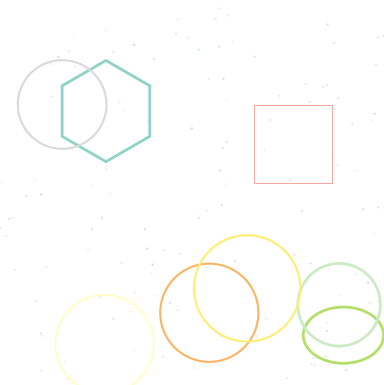[{"shape": "hexagon", "thickness": 2, "radius": 0.66, "center": [0.275, 0.712]}, {"shape": "circle", "thickness": 1, "radius": 0.64, "center": [0.272, 0.106]}, {"shape": "square", "thickness": 0.5, "radius": 0.51, "center": [0.76, 0.625]}, {"shape": "circle", "thickness": 1.5, "radius": 0.64, "center": [0.544, 0.188]}, {"shape": "oval", "thickness": 2, "radius": 0.52, "center": [0.892, 0.129]}, {"shape": "circle", "thickness": 1.5, "radius": 0.58, "center": [0.161, 0.729]}, {"shape": "circle", "thickness": 2, "radius": 0.54, "center": [0.881, 0.208]}, {"shape": "circle", "thickness": 1.5, "radius": 0.69, "center": [0.642, 0.251]}]